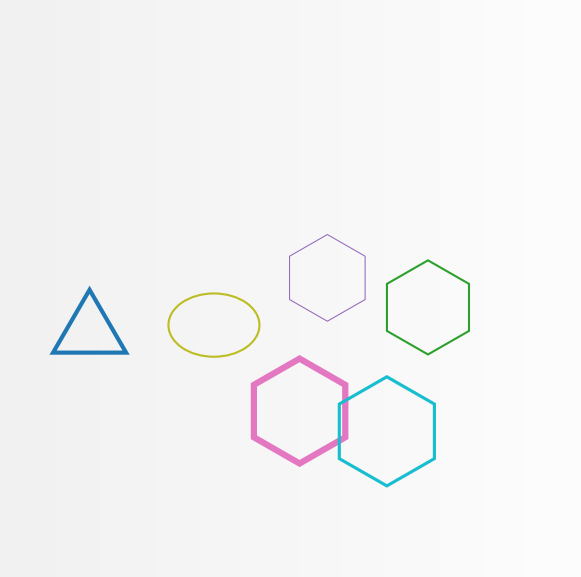[{"shape": "triangle", "thickness": 2, "radius": 0.36, "center": [0.154, 0.425]}, {"shape": "hexagon", "thickness": 1, "radius": 0.41, "center": [0.736, 0.467]}, {"shape": "hexagon", "thickness": 0.5, "radius": 0.38, "center": [0.563, 0.518]}, {"shape": "hexagon", "thickness": 3, "radius": 0.45, "center": [0.515, 0.287]}, {"shape": "oval", "thickness": 1, "radius": 0.39, "center": [0.368, 0.436]}, {"shape": "hexagon", "thickness": 1.5, "radius": 0.47, "center": [0.666, 0.252]}]